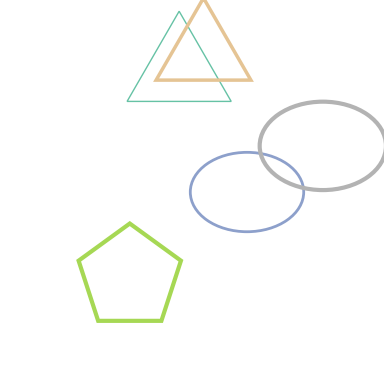[{"shape": "triangle", "thickness": 1, "radius": 0.78, "center": [0.465, 0.815]}, {"shape": "oval", "thickness": 2, "radius": 0.74, "center": [0.642, 0.501]}, {"shape": "pentagon", "thickness": 3, "radius": 0.7, "center": [0.337, 0.28]}, {"shape": "triangle", "thickness": 2.5, "radius": 0.71, "center": [0.529, 0.863]}, {"shape": "oval", "thickness": 3, "radius": 0.82, "center": [0.838, 0.621]}]